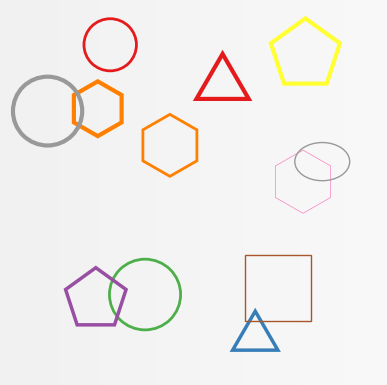[{"shape": "circle", "thickness": 2, "radius": 0.34, "center": [0.284, 0.884]}, {"shape": "triangle", "thickness": 3, "radius": 0.39, "center": [0.574, 0.782]}, {"shape": "triangle", "thickness": 2.5, "radius": 0.34, "center": [0.659, 0.124]}, {"shape": "circle", "thickness": 2, "radius": 0.46, "center": [0.374, 0.235]}, {"shape": "pentagon", "thickness": 2.5, "radius": 0.41, "center": [0.247, 0.223]}, {"shape": "hexagon", "thickness": 2, "radius": 0.4, "center": [0.438, 0.622]}, {"shape": "hexagon", "thickness": 3, "radius": 0.36, "center": [0.252, 0.718]}, {"shape": "pentagon", "thickness": 3, "radius": 0.47, "center": [0.788, 0.859]}, {"shape": "square", "thickness": 1, "radius": 0.43, "center": [0.717, 0.253]}, {"shape": "hexagon", "thickness": 0.5, "radius": 0.41, "center": [0.782, 0.528]}, {"shape": "oval", "thickness": 1, "radius": 0.35, "center": [0.832, 0.58]}, {"shape": "circle", "thickness": 3, "radius": 0.45, "center": [0.123, 0.711]}]